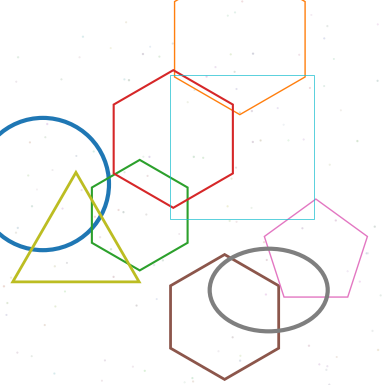[{"shape": "circle", "thickness": 3, "radius": 0.86, "center": [0.111, 0.522]}, {"shape": "hexagon", "thickness": 1, "radius": 0.98, "center": [0.623, 0.898]}, {"shape": "hexagon", "thickness": 1.5, "radius": 0.72, "center": [0.363, 0.441]}, {"shape": "hexagon", "thickness": 1.5, "radius": 0.89, "center": [0.45, 0.639]}, {"shape": "hexagon", "thickness": 2, "radius": 0.81, "center": [0.583, 0.177]}, {"shape": "pentagon", "thickness": 1, "radius": 0.7, "center": [0.82, 0.342]}, {"shape": "oval", "thickness": 3, "radius": 0.77, "center": [0.698, 0.247]}, {"shape": "triangle", "thickness": 2, "radius": 0.95, "center": [0.197, 0.363]}, {"shape": "square", "thickness": 0.5, "radius": 0.94, "center": [0.628, 0.617]}]